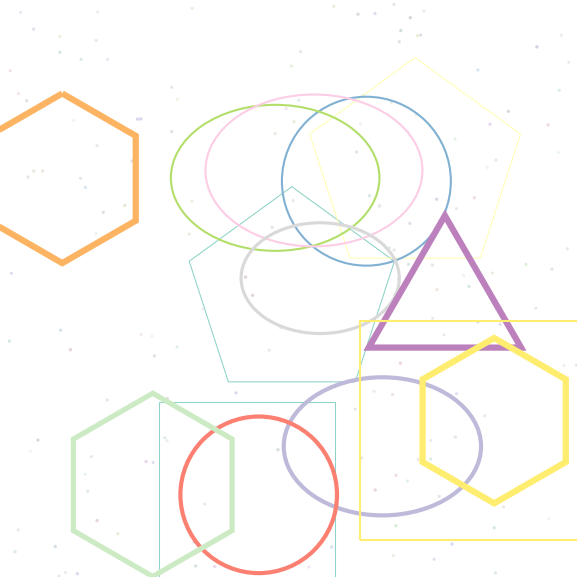[{"shape": "pentagon", "thickness": 0.5, "radius": 0.93, "center": [0.505, 0.489]}, {"shape": "square", "thickness": 0.5, "radius": 0.76, "center": [0.428, 0.152]}, {"shape": "pentagon", "thickness": 0.5, "radius": 0.96, "center": [0.719, 0.707]}, {"shape": "oval", "thickness": 2, "radius": 0.85, "center": [0.662, 0.226]}, {"shape": "circle", "thickness": 2, "radius": 0.68, "center": [0.448, 0.142]}, {"shape": "circle", "thickness": 1, "radius": 0.73, "center": [0.634, 0.685]}, {"shape": "hexagon", "thickness": 3, "radius": 0.73, "center": [0.108, 0.69]}, {"shape": "oval", "thickness": 1, "radius": 0.9, "center": [0.476, 0.691]}, {"shape": "oval", "thickness": 1, "radius": 0.94, "center": [0.544, 0.704]}, {"shape": "oval", "thickness": 1.5, "radius": 0.68, "center": [0.554, 0.517]}, {"shape": "triangle", "thickness": 3, "radius": 0.76, "center": [0.77, 0.473]}, {"shape": "hexagon", "thickness": 2.5, "radius": 0.79, "center": [0.264, 0.16]}, {"shape": "square", "thickness": 1, "radius": 0.95, "center": [0.813, 0.254]}, {"shape": "hexagon", "thickness": 3, "radius": 0.72, "center": [0.856, 0.271]}]